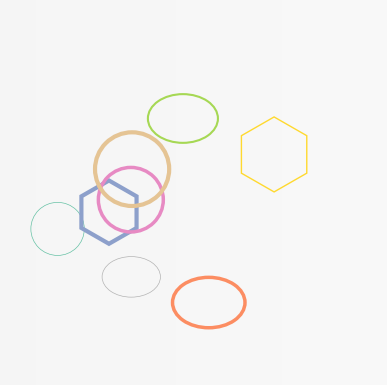[{"shape": "circle", "thickness": 0.5, "radius": 0.34, "center": [0.149, 0.405]}, {"shape": "oval", "thickness": 2.5, "radius": 0.47, "center": [0.539, 0.214]}, {"shape": "hexagon", "thickness": 3, "radius": 0.41, "center": [0.281, 0.449]}, {"shape": "circle", "thickness": 2.5, "radius": 0.42, "center": [0.338, 0.481]}, {"shape": "oval", "thickness": 1.5, "radius": 0.45, "center": [0.472, 0.692]}, {"shape": "hexagon", "thickness": 1, "radius": 0.49, "center": [0.707, 0.599]}, {"shape": "circle", "thickness": 3, "radius": 0.48, "center": [0.341, 0.561]}, {"shape": "oval", "thickness": 0.5, "radius": 0.38, "center": [0.339, 0.281]}]